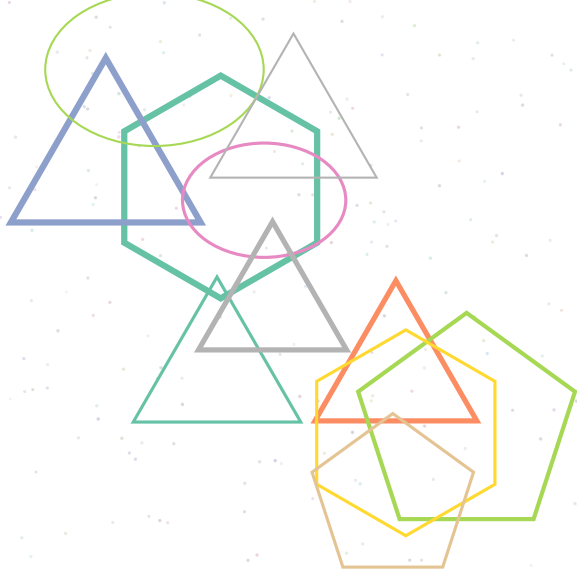[{"shape": "triangle", "thickness": 1.5, "radius": 0.84, "center": [0.376, 0.352]}, {"shape": "hexagon", "thickness": 3, "radius": 0.96, "center": [0.382, 0.675]}, {"shape": "triangle", "thickness": 2.5, "radius": 0.81, "center": [0.686, 0.351]}, {"shape": "triangle", "thickness": 3, "radius": 0.95, "center": [0.183, 0.709]}, {"shape": "oval", "thickness": 1.5, "radius": 0.71, "center": [0.457, 0.652]}, {"shape": "oval", "thickness": 1, "radius": 0.95, "center": [0.267, 0.879]}, {"shape": "pentagon", "thickness": 2, "radius": 0.99, "center": [0.808, 0.26]}, {"shape": "hexagon", "thickness": 1.5, "radius": 0.89, "center": [0.703, 0.25]}, {"shape": "pentagon", "thickness": 1.5, "radius": 0.73, "center": [0.68, 0.136]}, {"shape": "triangle", "thickness": 1, "radius": 0.83, "center": [0.508, 0.775]}, {"shape": "triangle", "thickness": 2.5, "radius": 0.74, "center": [0.472, 0.467]}]